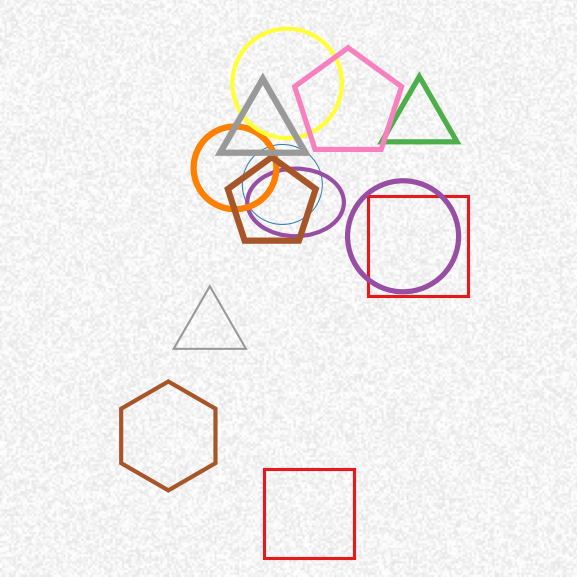[{"shape": "square", "thickness": 1.5, "radius": 0.39, "center": [0.535, 0.11]}, {"shape": "square", "thickness": 1.5, "radius": 0.43, "center": [0.724, 0.573]}, {"shape": "circle", "thickness": 0.5, "radius": 0.35, "center": [0.489, 0.68]}, {"shape": "triangle", "thickness": 2.5, "radius": 0.38, "center": [0.726, 0.791]}, {"shape": "circle", "thickness": 2.5, "radius": 0.48, "center": [0.698, 0.59]}, {"shape": "oval", "thickness": 2, "radius": 0.42, "center": [0.512, 0.649]}, {"shape": "circle", "thickness": 3, "radius": 0.36, "center": [0.407, 0.708]}, {"shape": "circle", "thickness": 2, "radius": 0.47, "center": [0.497, 0.855]}, {"shape": "hexagon", "thickness": 2, "radius": 0.47, "center": [0.291, 0.244]}, {"shape": "pentagon", "thickness": 3, "radius": 0.4, "center": [0.471, 0.647]}, {"shape": "pentagon", "thickness": 2.5, "radius": 0.49, "center": [0.603, 0.819]}, {"shape": "triangle", "thickness": 1, "radius": 0.36, "center": [0.363, 0.431]}, {"shape": "triangle", "thickness": 3, "radius": 0.43, "center": [0.455, 0.777]}]